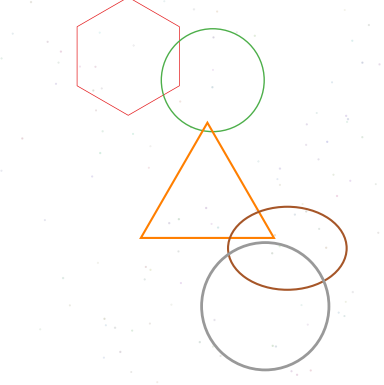[{"shape": "hexagon", "thickness": 0.5, "radius": 0.77, "center": [0.333, 0.854]}, {"shape": "circle", "thickness": 1, "radius": 0.67, "center": [0.553, 0.792]}, {"shape": "triangle", "thickness": 1.5, "radius": 1.0, "center": [0.539, 0.482]}, {"shape": "oval", "thickness": 1.5, "radius": 0.77, "center": [0.746, 0.355]}, {"shape": "circle", "thickness": 2, "radius": 0.83, "center": [0.689, 0.205]}]